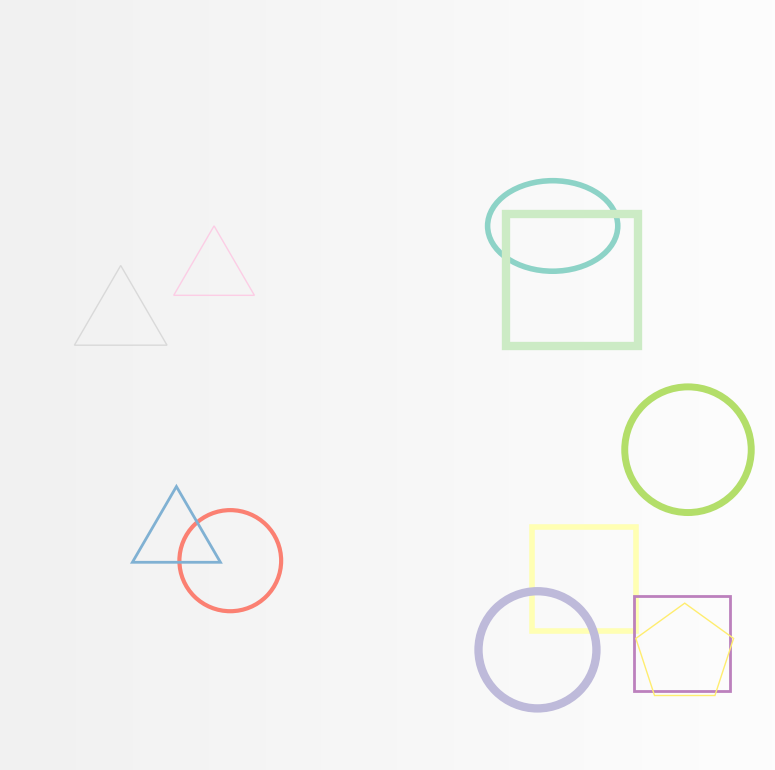[{"shape": "oval", "thickness": 2, "radius": 0.42, "center": [0.713, 0.707]}, {"shape": "square", "thickness": 2, "radius": 0.34, "center": [0.753, 0.249]}, {"shape": "circle", "thickness": 3, "radius": 0.38, "center": [0.694, 0.156]}, {"shape": "circle", "thickness": 1.5, "radius": 0.33, "center": [0.297, 0.272]}, {"shape": "triangle", "thickness": 1, "radius": 0.33, "center": [0.228, 0.303]}, {"shape": "circle", "thickness": 2.5, "radius": 0.41, "center": [0.888, 0.416]}, {"shape": "triangle", "thickness": 0.5, "radius": 0.3, "center": [0.276, 0.647]}, {"shape": "triangle", "thickness": 0.5, "radius": 0.34, "center": [0.156, 0.586]}, {"shape": "square", "thickness": 1, "radius": 0.31, "center": [0.88, 0.165]}, {"shape": "square", "thickness": 3, "radius": 0.43, "center": [0.739, 0.637]}, {"shape": "pentagon", "thickness": 0.5, "radius": 0.33, "center": [0.884, 0.15]}]